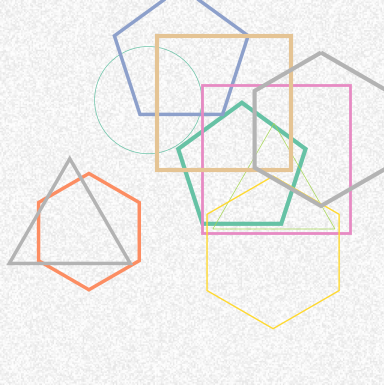[{"shape": "circle", "thickness": 0.5, "radius": 0.7, "center": [0.385, 0.74]}, {"shape": "pentagon", "thickness": 3, "radius": 0.87, "center": [0.628, 0.559]}, {"shape": "hexagon", "thickness": 2.5, "radius": 0.76, "center": [0.231, 0.398]}, {"shape": "pentagon", "thickness": 2.5, "radius": 0.91, "center": [0.471, 0.851]}, {"shape": "square", "thickness": 2, "radius": 0.96, "center": [0.718, 0.587]}, {"shape": "triangle", "thickness": 0.5, "radius": 0.92, "center": [0.712, 0.497]}, {"shape": "hexagon", "thickness": 1, "radius": 0.99, "center": [0.709, 0.344]}, {"shape": "square", "thickness": 3, "radius": 0.87, "center": [0.581, 0.733]}, {"shape": "hexagon", "thickness": 3, "radius": 1.0, "center": [0.834, 0.664]}, {"shape": "triangle", "thickness": 2.5, "radius": 0.91, "center": [0.181, 0.406]}]